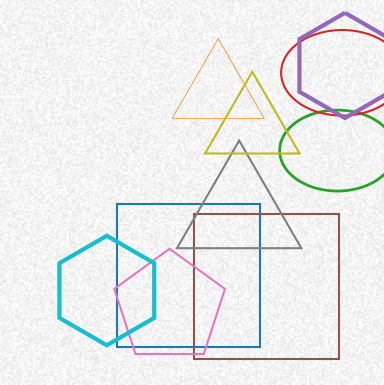[{"shape": "square", "thickness": 1.5, "radius": 0.93, "center": [0.489, 0.285]}, {"shape": "triangle", "thickness": 0.5, "radius": 0.69, "center": [0.567, 0.762]}, {"shape": "oval", "thickness": 2, "radius": 0.75, "center": [0.876, 0.609]}, {"shape": "oval", "thickness": 1.5, "radius": 0.79, "center": [0.889, 0.811]}, {"shape": "hexagon", "thickness": 3, "radius": 0.68, "center": [0.896, 0.83]}, {"shape": "square", "thickness": 1.5, "radius": 0.94, "center": [0.693, 0.256]}, {"shape": "pentagon", "thickness": 1.5, "radius": 0.76, "center": [0.441, 0.203]}, {"shape": "triangle", "thickness": 1.5, "radius": 0.93, "center": [0.621, 0.449]}, {"shape": "triangle", "thickness": 1.5, "radius": 0.71, "center": [0.655, 0.672]}, {"shape": "hexagon", "thickness": 3, "radius": 0.71, "center": [0.277, 0.245]}]